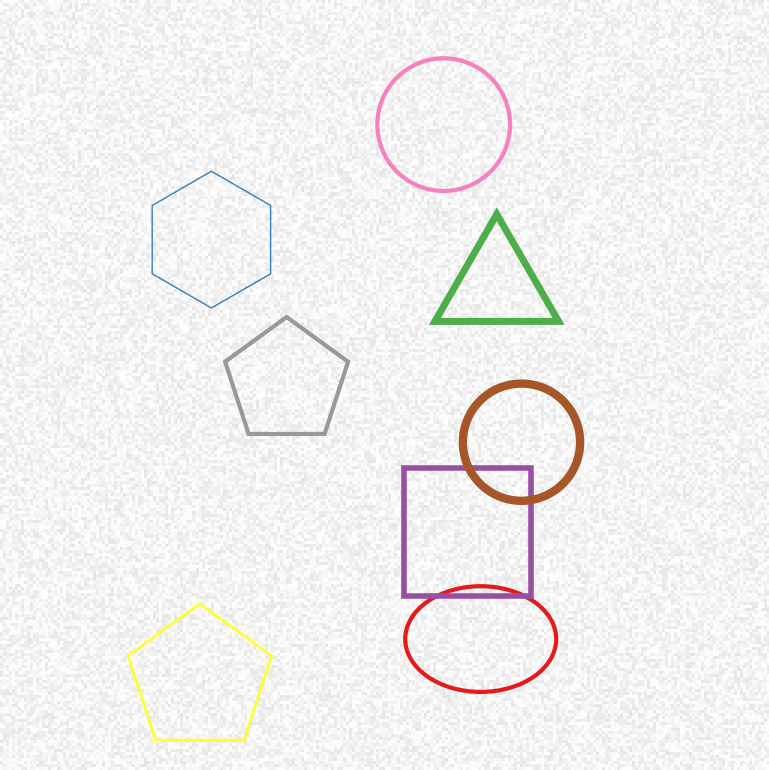[{"shape": "oval", "thickness": 1.5, "radius": 0.49, "center": [0.624, 0.17]}, {"shape": "hexagon", "thickness": 0.5, "radius": 0.44, "center": [0.275, 0.689]}, {"shape": "triangle", "thickness": 2.5, "radius": 0.46, "center": [0.645, 0.629]}, {"shape": "square", "thickness": 2, "radius": 0.41, "center": [0.607, 0.309]}, {"shape": "pentagon", "thickness": 1, "radius": 0.49, "center": [0.26, 0.118]}, {"shape": "circle", "thickness": 3, "radius": 0.38, "center": [0.677, 0.426]}, {"shape": "circle", "thickness": 1.5, "radius": 0.43, "center": [0.576, 0.838]}, {"shape": "pentagon", "thickness": 1.5, "radius": 0.42, "center": [0.372, 0.504]}]